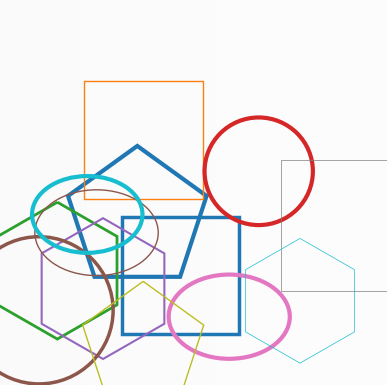[{"shape": "pentagon", "thickness": 3, "radius": 0.94, "center": [0.354, 0.433]}, {"shape": "square", "thickness": 2.5, "radius": 0.76, "center": [0.467, 0.285]}, {"shape": "square", "thickness": 1, "radius": 0.77, "center": [0.371, 0.636]}, {"shape": "hexagon", "thickness": 2, "radius": 0.89, "center": [0.148, 0.297]}, {"shape": "circle", "thickness": 3, "radius": 0.7, "center": [0.668, 0.555]}, {"shape": "hexagon", "thickness": 1.5, "radius": 0.91, "center": [0.266, 0.25]}, {"shape": "circle", "thickness": 2.5, "radius": 0.96, "center": [0.101, 0.194]}, {"shape": "oval", "thickness": 1, "radius": 0.8, "center": [0.249, 0.396]}, {"shape": "oval", "thickness": 3, "radius": 0.78, "center": [0.592, 0.177]}, {"shape": "square", "thickness": 0.5, "radius": 0.85, "center": [0.895, 0.414]}, {"shape": "pentagon", "thickness": 1, "radius": 0.82, "center": [0.369, 0.105]}, {"shape": "hexagon", "thickness": 0.5, "radius": 0.81, "center": [0.774, 0.219]}, {"shape": "oval", "thickness": 3, "radius": 0.71, "center": [0.225, 0.443]}]